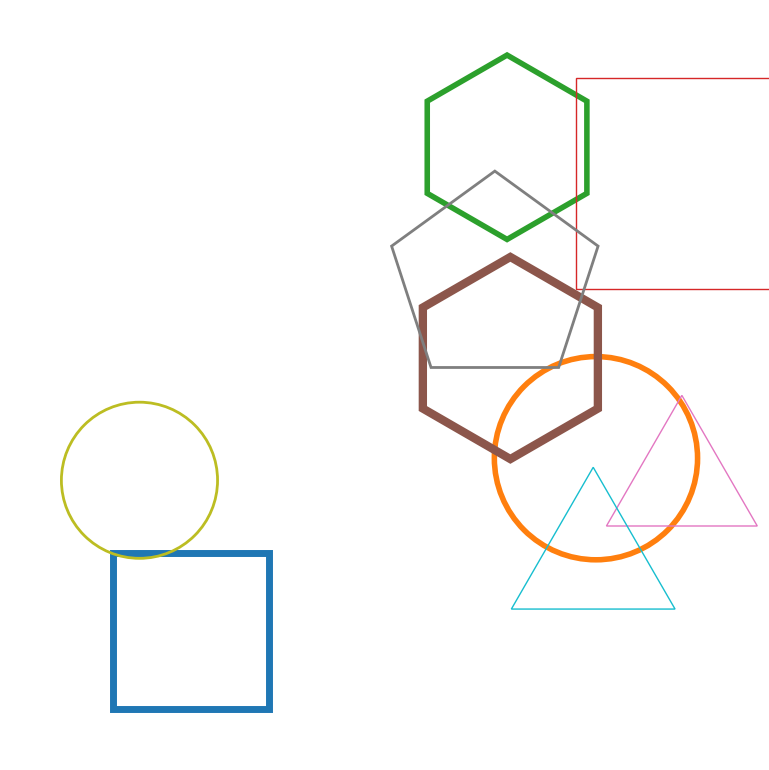[{"shape": "square", "thickness": 2.5, "radius": 0.51, "center": [0.248, 0.18]}, {"shape": "circle", "thickness": 2, "radius": 0.66, "center": [0.774, 0.405]}, {"shape": "hexagon", "thickness": 2, "radius": 0.6, "center": [0.659, 0.809]}, {"shape": "square", "thickness": 0.5, "radius": 0.69, "center": [0.885, 0.761]}, {"shape": "hexagon", "thickness": 3, "radius": 0.66, "center": [0.663, 0.535]}, {"shape": "triangle", "thickness": 0.5, "radius": 0.57, "center": [0.886, 0.373]}, {"shape": "pentagon", "thickness": 1, "radius": 0.7, "center": [0.643, 0.637]}, {"shape": "circle", "thickness": 1, "radius": 0.51, "center": [0.181, 0.376]}, {"shape": "triangle", "thickness": 0.5, "radius": 0.61, "center": [0.77, 0.27]}]